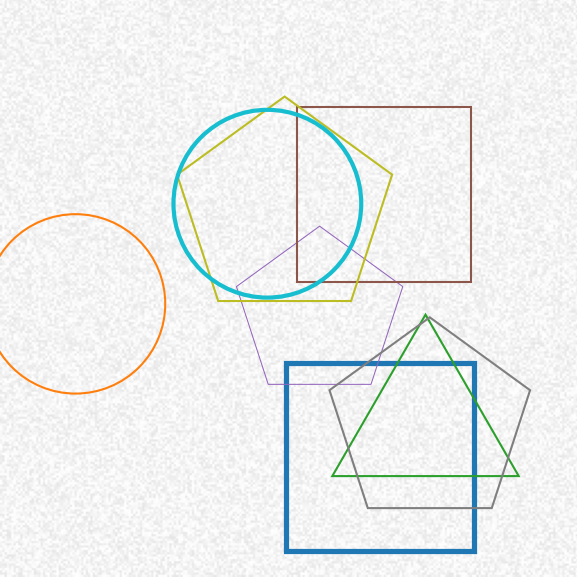[{"shape": "square", "thickness": 2.5, "radius": 0.81, "center": [0.659, 0.208]}, {"shape": "circle", "thickness": 1, "radius": 0.78, "center": [0.131, 0.473]}, {"shape": "triangle", "thickness": 1, "radius": 0.93, "center": [0.737, 0.268]}, {"shape": "pentagon", "thickness": 0.5, "radius": 0.76, "center": [0.553, 0.456]}, {"shape": "square", "thickness": 1, "radius": 0.75, "center": [0.665, 0.662]}, {"shape": "pentagon", "thickness": 1, "radius": 0.91, "center": [0.744, 0.267]}, {"shape": "pentagon", "thickness": 1, "radius": 0.98, "center": [0.493, 0.636]}, {"shape": "circle", "thickness": 2, "radius": 0.81, "center": [0.463, 0.646]}]